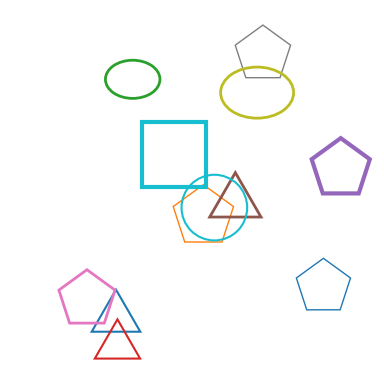[{"shape": "pentagon", "thickness": 1, "radius": 0.37, "center": [0.84, 0.255]}, {"shape": "triangle", "thickness": 1.5, "radius": 0.36, "center": [0.301, 0.175]}, {"shape": "pentagon", "thickness": 1, "radius": 0.41, "center": [0.528, 0.438]}, {"shape": "oval", "thickness": 2, "radius": 0.35, "center": [0.345, 0.794]}, {"shape": "triangle", "thickness": 1.5, "radius": 0.34, "center": [0.305, 0.103]}, {"shape": "pentagon", "thickness": 3, "radius": 0.4, "center": [0.885, 0.562]}, {"shape": "triangle", "thickness": 2, "radius": 0.38, "center": [0.611, 0.475]}, {"shape": "pentagon", "thickness": 2, "radius": 0.38, "center": [0.226, 0.223]}, {"shape": "pentagon", "thickness": 1, "radius": 0.38, "center": [0.683, 0.859]}, {"shape": "oval", "thickness": 2, "radius": 0.47, "center": [0.668, 0.759]}, {"shape": "square", "thickness": 3, "radius": 0.42, "center": [0.451, 0.599]}, {"shape": "circle", "thickness": 1.5, "radius": 0.43, "center": [0.557, 0.461]}]